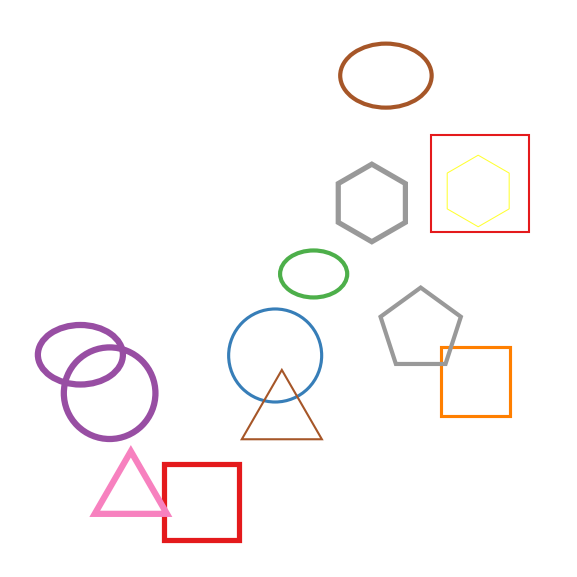[{"shape": "square", "thickness": 2.5, "radius": 0.33, "center": [0.349, 0.13]}, {"shape": "square", "thickness": 1, "radius": 0.42, "center": [0.831, 0.682]}, {"shape": "circle", "thickness": 1.5, "radius": 0.4, "center": [0.476, 0.384]}, {"shape": "oval", "thickness": 2, "radius": 0.29, "center": [0.543, 0.525]}, {"shape": "oval", "thickness": 3, "radius": 0.37, "center": [0.139, 0.385]}, {"shape": "circle", "thickness": 3, "radius": 0.4, "center": [0.19, 0.318]}, {"shape": "square", "thickness": 1.5, "radius": 0.3, "center": [0.823, 0.338]}, {"shape": "hexagon", "thickness": 0.5, "radius": 0.31, "center": [0.828, 0.668]}, {"shape": "oval", "thickness": 2, "radius": 0.4, "center": [0.668, 0.868]}, {"shape": "triangle", "thickness": 1, "radius": 0.4, "center": [0.488, 0.279]}, {"shape": "triangle", "thickness": 3, "radius": 0.36, "center": [0.227, 0.145]}, {"shape": "hexagon", "thickness": 2.5, "radius": 0.34, "center": [0.644, 0.648]}, {"shape": "pentagon", "thickness": 2, "radius": 0.37, "center": [0.728, 0.428]}]